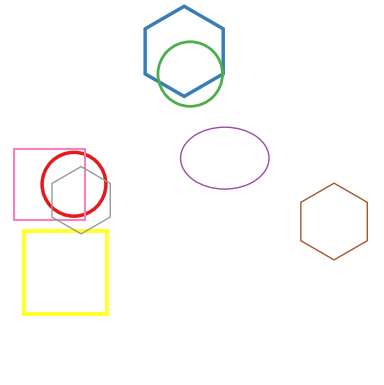[{"shape": "circle", "thickness": 2.5, "radius": 0.41, "center": [0.192, 0.521]}, {"shape": "hexagon", "thickness": 2.5, "radius": 0.59, "center": [0.478, 0.867]}, {"shape": "circle", "thickness": 2, "radius": 0.42, "center": [0.494, 0.808]}, {"shape": "oval", "thickness": 1, "radius": 0.57, "center": [0.584, 0.589]}, {"shape": "square", "thickness": 3, "radius": 0.54, "center": [0.17, 0.292]}, {"shape": "hexagon", "thickness": 1, "radius": 0.5, "center": [0.868, 0.425]}, {"shape": "square", "thickness": 1.5, "radius": 0.46, "center": [0.128, 0.521]}, {"shape": "hexagon", "thickness": 1, "radius": 0.44, "center": [0.211, 0.48]}]